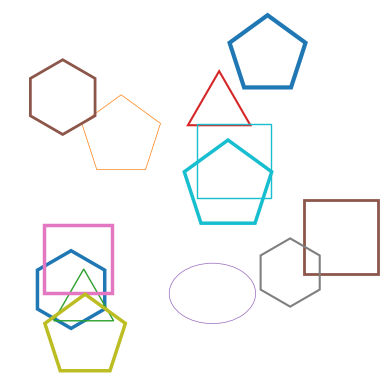[{"shape": "hexagon", "thickness": 2.5, "radius": 0.5, "center": [0.185, 0.248]}, {"shape": "pentagon", "thickness": 3, "radius": 0.52, "center": [0.695, 0.857]}, {"shape": "pentagon", "thickness": 0.5, "radius": 0.54, "center": [0.315, 0.646]}, {"shape": "triangle", "thickness": 1, "radius": 0.45, "center": [0.217, 0.212]}, {"shape": "triangle", "thickness": 1.5, "radius": 0.47, "center": [0.569, 0.722]}, {"shape": "oval", "thickness": 0.5, "radius": 0.56, "center": [0.552, 0.238]}, {"shape": "square", "thickness": 2, "radius": 0.48, "center": [0.886, 0.384]}, {"shape": "hexagon", "thickness": 2, "radius": 0.49, "center": [0.163, 0.748]}, {"shape": "square", "thickness": 2.5, "radius": 0.44, "center": [0.203, 0.328]}, {"shape": "hexagon", "thickness": 1.5, "radius": 0.44, "center": [0.754, 0.292]}, {"shape": "pentagon", "thickness": 2.5, "radius": 0.55, "center": [0.221, 0.126]}, {"shape": "pentagon", "thickness": 2.5, "radius": 0.6, "center": [0.592, 0.517]}, {"shape": "square", "thickness": 1, "radius": 0.48, "center": [0.608, 0.582]}]